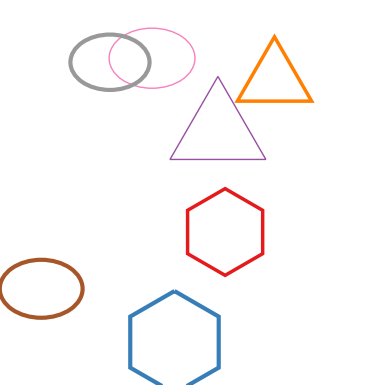[{"shape": "hexagon", "thickness": 2.5, "radius": 0.56, "center": [0.585, 0.397]}, {"shape": "hexagon", "thickness": 3, "radius": 0.66, "center": [0.453, 0.111]}, {"shape": "triangle", "thickness": 1, "radius": 0.72, "center": [0.566, 0.658]}, {"shape": "triangle", "thickness": 2.5, "radius": 0.56, "center": [0.713, 0.793]}, {"shape": "oval", "thickness": 3, "radius": 0.54, "center": [0.107, 0.25]}, {"shape": "oval", "thickness": 1, "radius": 0.56, "center": [0.395, 0.849]}, {"shape": "oval", "thickness": 3, "radius": 0.51, "center": [0.286, 0.838]}]